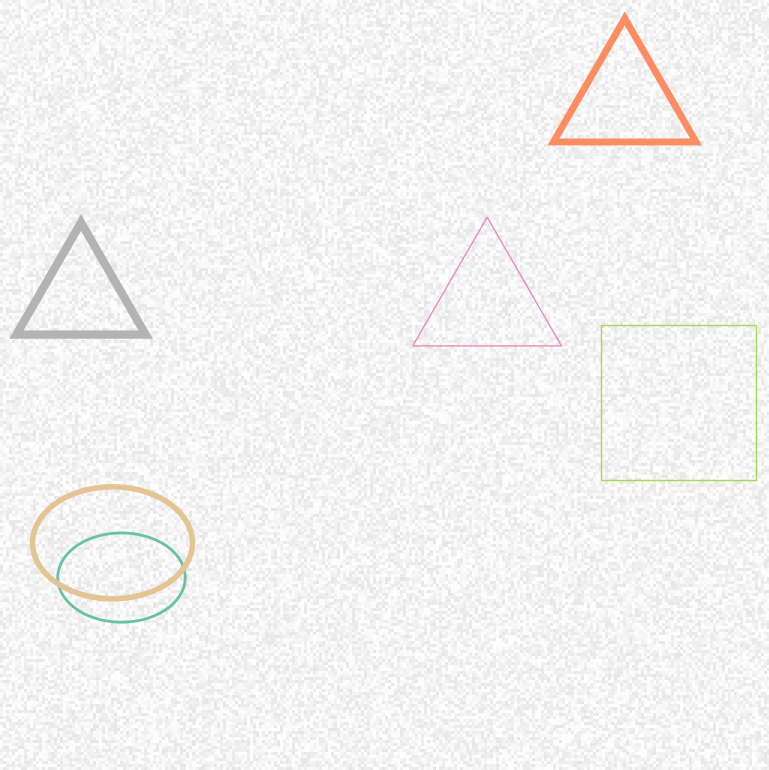[{"shape": "oval", "thickness": 1, "radius": 0.41, "center": [0.158, 0.25]}, {"shape": "triangle", "thickness": 2.5, "radius": 0.53, "center": [0.811, 0.869]}, {"shape": "triangle", "thickness": 0.5, "radius": 0.56, "center": [0.633, 0.607]}, {"shape": "square", "thickness": 0.5, "radius": 0.51, "center": [0.881, 0.477]}, {"shape": "oval", "thickness": 2, "radius": 0.52, "center": [0.146, 0.295]}, {"shape": "triangle", "thickness": 3, "radius": 0.48, "center": [0.105, 0.614]}]